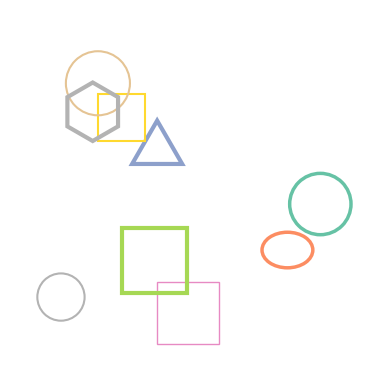[{"shape": "circle", "thickness": 2.5, "radius": 0.4, "center": [0.832, 0.47]}, {"shape": "oval", "thickness": 2.5, "radius": 0.33, "center": [0.747, 0.351]}, {"shape": "triangle", "thickness": 3, "radius": 0.38, "center": [0.408, 0.612]}, {"shape": "square", "thickness": 1, "radius": 0.4, "center": [0.487, 0.187]}, {"shape": "square", "thickness": 3, "radius": 0.42, "center": [0.401, 0.323]}, {"shape": "square", "thickness": 1.5, "radius": 0.31, "center": [0.315, 0.695]}, {"shape": "circle", "thickness": 1.5, "radius": 0.42, "center": [0.254, 0.784]}, {"shape": "hexagon", "thickness": 3, "radius": 0.38, "center": [0.241, 0.71]}, {"shape": "circle", "thickness": 1.5, "radius": 0.31, "center": [0.158, 0.228]}]